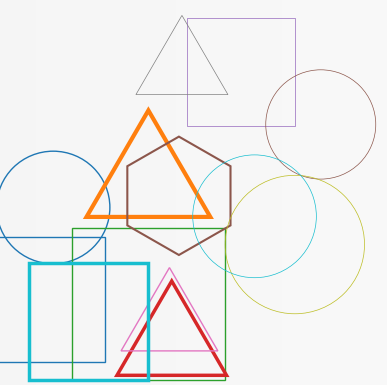[{"shape": "circle", "thickness": 1, "radius": 0.73, "center": [0.137, 0.461]}, {"shape": "square", "thickness": 1, "radius": 0.81, "center": [0.108, 0.222]}, {"shape": "triangle", "thickness": 3, "radius": 0.92, "center": [0.383, 0.529]}, {"shape": "square", "thickness": 1, "radius": 0.98, "center": [0.384, 0.21]}, {"shape": "triangle", "thickness": 2.5, "radius": 0.82, "center": [0.443, 0.107]}, {"shape": "square", "thickness": 0.5, "radius": 0.7, "center": [0.623, 0.813]}, {"shape": "hexagon", "thickness": 1.5, "radius": 0.77, "center": [0.462, 0.491]}, {"shape": "circle", "thickness": 0.5, "radius": 0.71, "center": [0.828, 0.677]}, {"shape": "triangle", "thickness": 1, "radius": 0.72, "center": [0.437, 0.161]}, {"shape": "triangle", "thickness": 0.5, "radius": 0.69, "center": [0.47, 0.823]}, {"shape": "circle", "thickness": 0.5, "radius": 0.9, "center": [0.761, 0.365]}, {"shape": "square", "thickness": 2.5, "radius": 0.76, "center": [0.228, 0.165]}, {"shape": "circle", "thickness": 0.5, "radius": 0.8, "center": [0.657, 0.438]}]